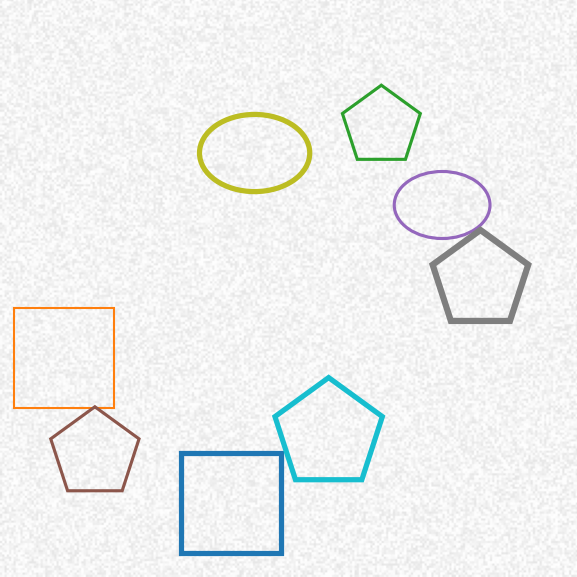[{"shape": "square", "thickness": 2.5, "radius": 0.43, "center": [0.4, 0.128]}, {"shape": "square", "thickness": 1, "radius": 0.43, "center": [0.112, 0.379]}, {"shape": "pentagon", "thickness": 1.5, "radius": 0.35, "center": [0.66, 0.781]}, {"shape": "oval", "thickness": 1.5, "radius": 0.41, "center": [0.766, 0.644]}, {"shape": "pentagon", "thickness": 1.5, "radius": 0.4, "center": [0.164, 0.214]}, {"shape": "pentagon", "thickness": 3, "radius": 0.44, "center": [0.832, 0.514]}, {"shape": "oval", "thickness": 2.5, "radius": 0.48, "center": [0.441, 0.734]}, {"shape": "pentagon", "thickness": 2.5, "radius": 0.49, "center": [0.569, 0.248]}]